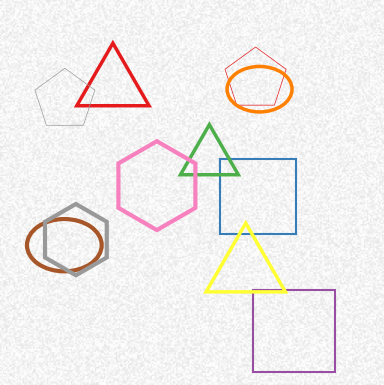[{"shape": "triangle", "thickness": 2.5, "radius": 0.54, "center": [0.293, 0.78]}, {"shape": "pentagon", "thickness": 0.5, "radius": 0.42, "center": [0.664, 0.794]}, {"shape": "square", "thickness": 1.5, "radius": 0.49, "center": [0.671, 0.489]}, {"shape": "triangle", "thickness": 2.5, "radius": 0.43, "center": [0.544, 0.59]}, {"shape": "square", "thickness": 1.5, "radius": 0.53, "center": [0.764, 0.14]}, {"shape": "oval", "thickness": 2.5, "radius": 0.42, "center": [0.674, 0.768]}, {"shape": "triangle", "thickness": 2.5, "radius": 0.6, "center": [0.638, 0.301]}, {"shape": "oval", "thickness": 3, "radius": 0.49, "center": [0.167, 0.363]}, {"shape": "hexagon", "thickness": 3, "radius": 0.58, "center": [0.408, 0.518]}, {"shape": "pentagon", "thickness": 0.5, "radius": 0.41, "center": [0.169, 0.741]}, {"shape": "hexagon", "thickness": 3, "radius": 0.46, "center": [0.197, 0.378]}]